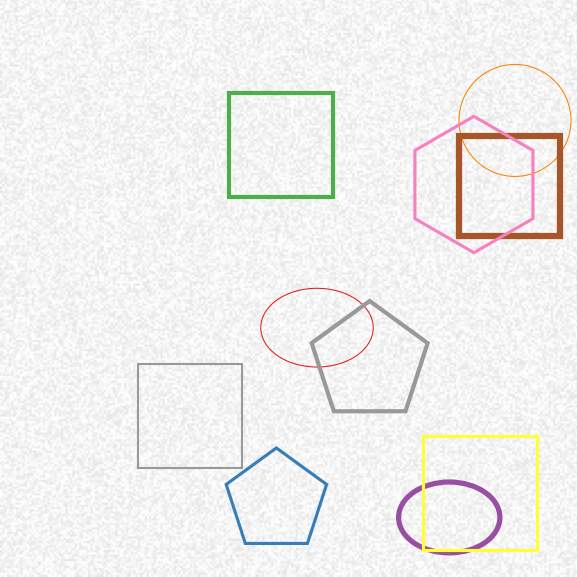[{"shape": "oval", "thickness": 0.5, "radius": 0.49, "center": [0.549, 0.432]}, {"shape": "pentagon", "thickness": 1.5, "radius": 0.46, "center": [0.479, 0.132]}, {"shape": "square", "thickness": 2, "radius": 0.45, "center": [0.487, 0.748]}, {"shape": "oval", "thickness": 2.5, "radius": 0.44, "center": [0.778, 0.103]}, {"shape": "circle", "thickness": 0.5, "radius": 0.48, "center": [0.892, 0.791]}, {"shape": "square", "thickness": 1.5, "radius": 0.49, "center": [0.831, 0.146]}, {"shape": "square", "thickness": 3, "radius": 0.43, "center": [0.883, 0.676]}, {"shape": "hexagon", "thickness": 1.5, "radius": 0.59, "center": [0.821, 0.68]}, {"shape": "pentagon", "thickness": 2, "radius": 0.53, "center": [0.64, 0.372]}, {"shape": "square", "thickness": 1, "radius": 0.45, "center": [0.329, 0.279]}]